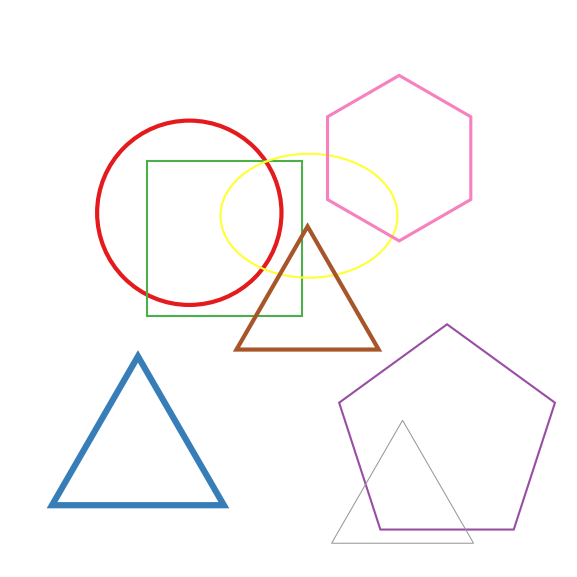[{"shape": "circle", "thickness": 2, "radius": 0.8, "center": [0.328, 0.631]}, {"shape": "triangle", "thickness": 3, "radius": 0.86, "center": [0.239, 0.21]}, {"shape": "square", "thickness": 1, "radius": 0.67, "center": [0.389, 0.586]}, {"shape": "pentagon", "thickness": 1, "radius": 0.98, "center": [0.774, 0.241]}, {"shape": "oval", "thickness": 1, "radius": 0.77, "center": [0.535, 0.626]}, {"shape": "triangle", "thickness": 2, "radius": 0.71, "center": [0.533, 0.465]}, {"shape": "hexagon", "thickness": 1.5, "radius": 0.72, "center": [0.691, 0.725]}, {"shape": "triangle", "thickness": 0.5, "radius": 0.71, "center": [0.697, 0.129]}]